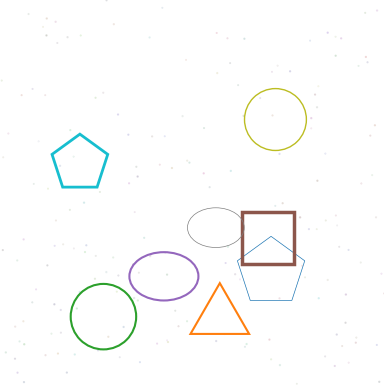[{"shape": "pentagon", "thickness": 0.5, "radius": 0.46, "center": [0.704, 0.294]}, {"shape": "triangle", "thickness": 1.5, "radius": 0.44, "center": [0.571, 0.177]}, {"shape": "circle", "thickness": 1.5, "radius": 0.43, "center": [0.269, 0.178]}, {"shape": "oval", "thickness": 1.5, "radius": 0.45, "center": [0.426, 0.282]}, {"shape": "square", "thickness": 2.5, "radius": 0.34, "center": [0.696, 0.381]}, {"shape": "oval", "thickness": 0.5, "radius": 0.37, "center": [0.561, 0.409]}, {"shape": "circle", "thickness": 1, "radius": 0.4, "center": [0.715, 0.69]}, {"shape": "pentagon", "thickness": 2, "radius": 0.38, "center": [0.207, 0.576]}]